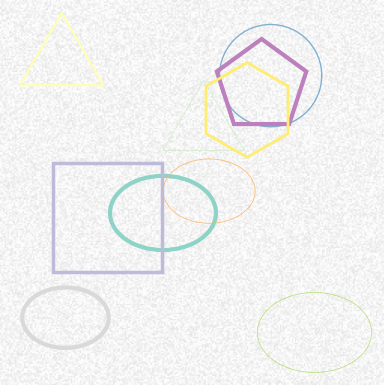[{"shape": "oval", "thickness": 3, "radius": 0.69, "center": [0.423, 0.447]}, {"shape": "triangle", "thickness": 1.5, "radius": 0.63, "center": [0.16, 0.841]}, {"shape": "square", "thickness": 2.5, "radius": 0.71, "center": [0.278, 0.435]}, {"shape": "circle", "thickness": 1, "radius": 0.66, "center": [0.703, 0.804]}, {"shape": "oval", "thickness": 0.5, "radius": 0.6, "center": [0.543, 0.504]}, {"shape": "oval", "thickness": 0.5, "radius": 0.74, "center": [0.817, 0.136]}, {"shape": "oval", "thickness": 3, "radius": 0.56, "center": [0.17, 0.175]}, {"shape": "pentagon", "thickness": 3, "radius": 0.61, "center": [0.679, 0.777]}, {"shape": "triangle", "thickness": 0.5, "radius": 0.61, "center": [0.529, 0.67]}, {"shape": "hexagon", "thickness": 2, "radius": 0.62, "center": [0.642, 0.714]}]